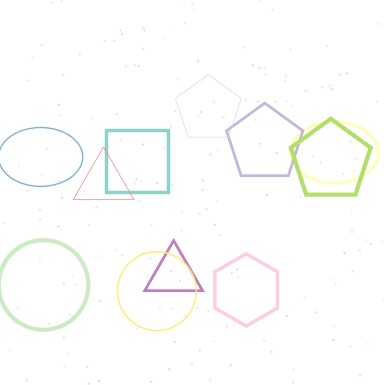[{"shape": "square", "thickness": 2.5, "radius": 0.4, "center": [0.356, 0.581]}, {"shape": "oval", "thickness": 2, "radius": 0.57, "center": [0.869, 0.604]}, {"shape": "pentagon", "thickness": 2, "radius": 0.52, "center": [0.688, 0.628]}, {"shape": "triangle", "thickness": 0.5, "radius": 0.46, "center": [0.269, 0.527]}, {"shape": "oval", "thickness": 1, "radius": 0.55, "center": [0.106, 0.592]}, {"shape": "pentagon", "thickness": 3, "radius": 0.54, "center": [0.859, 0.583]}, {"shape": "hexagon", "thickness": 2.5, "radius": 0.47, "center": [0.639, 0.247]}, {"shape": "pentagon", "thickness": 0.5, "radius": 0.45, "center": [0.541, 0.716]}, {"shape": "triangle", "thickness": 2, "radius": 0.43, "center": [0.451, 0.288]}, {"shape": "circle", "thickness": 3, "radius": 0.58, "center": [0.113, 0.26]}, {"shape": "circle", "thickness": 1, "radius": 0.51, "center": [0.407, 0.244]}]